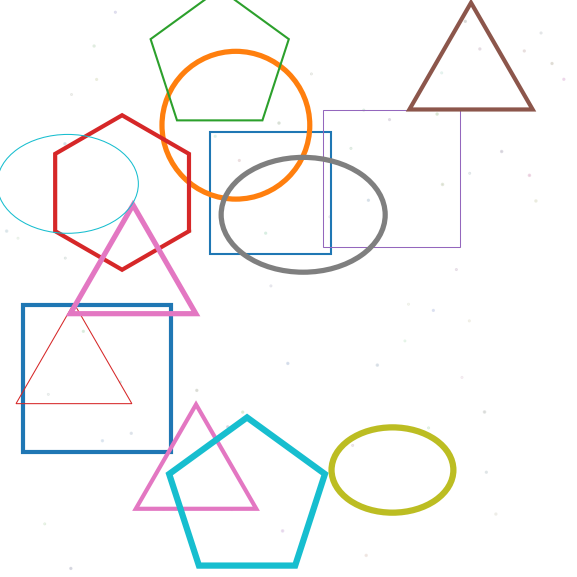[{"shape": "square", "thickness": 2, "radius": 0.64, "center": [0.168, 0.343]}, {"shape": "square", "thickness": 1, "radius": 0.53, "center": [0.468, 0.665]}, {"shape": "circle", "thickness": 2.5, "radius": 0.64, "center": [0.408, 0.782]}, {"shape": "pentagon", "thickness": 1, "radius": 0.63, "center": [0.38, 0.892]}, {"shape": "triangle", "thickness": 0.5, "radius": 0.58, "center": [0.128, 0.358]}, {"shape": "hexagon", "thickness": 2, "radius": 0.67, "center": [0.211, 0.666]}, {"shape": "square", "thickness": 0.5, "radius": 0.59, "center": [0.678, 0.69]}, {"shape": "triangle", "thickness": 2, "radius": 0.62, "center": [0.816, 0.871]}, {"shape": "triangle", "thickness": 2, "radius": 0.6, "center": [0.339, 0.178]}, {"shape": "triangle", "thickness": 2.5, "radius": 0.63, "center": [0.23, 0.519]}, {"shape": "oval", "thickness": 2.5, "radius": 0.71, "center": [0.525, 0.627]}, {"shape": "oval", "thickness": 3, "radius": 0.53, "center": [0.68, 0.185]}, {"shape": "pentagon", "thickness": 3, "radius": 0.71, "center": [0.428, 0.134]}, {"shape": "oval", "thickness": 0.5, "radius": 0.61, "center": [0.117, 0.681]}]